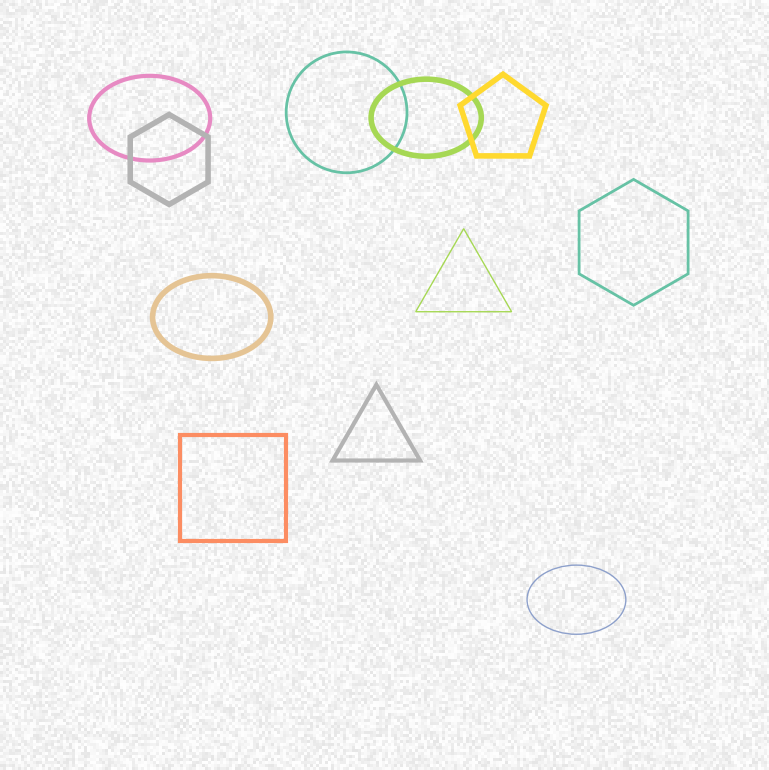[{"shape": "hexagon", "thickness": 1, "radius": 0.41, "center": [0.823, 0.685]}, {"shape": "circle", "thickness": 1, "radius": 0.39, "center": [0.45, 0.854]}, {"shape": "square", "thickness": 1.5, "radius": 0.34, "center": [0.302, 0.366]}, {"shape": "oval", "thickness": 0.5, "radius": 0.32, "center": [0.749, 0.221]}, {"shape": "oval", "thickness": 1.5, "radius": 0.39, "center": [0.194, 0.847]}, {"shape": "oval", "thickness": 2, "radius": 0.36, "center": [0.554, 0.847]}, {"shape": "triangle", "thickness": 0.5, "radius": 0.36, "center": [0.602, 0.631]}, {"shape": "pentagon", "thickness": 2, "radius": 0.29, "center": [0.653, 0.845]}, {"shape": "oval", "thickness": 2, "radius": 0.38, "center": [0.275, 0.588]}, {"shape": "triangle", "thickness": 1.5, "radius": 0.33, "center": [0.489, 0.435]}, {"shape": "hexagon", "thickness": 2, "radius": 0.29, "center": [0.22, 0.793]}]